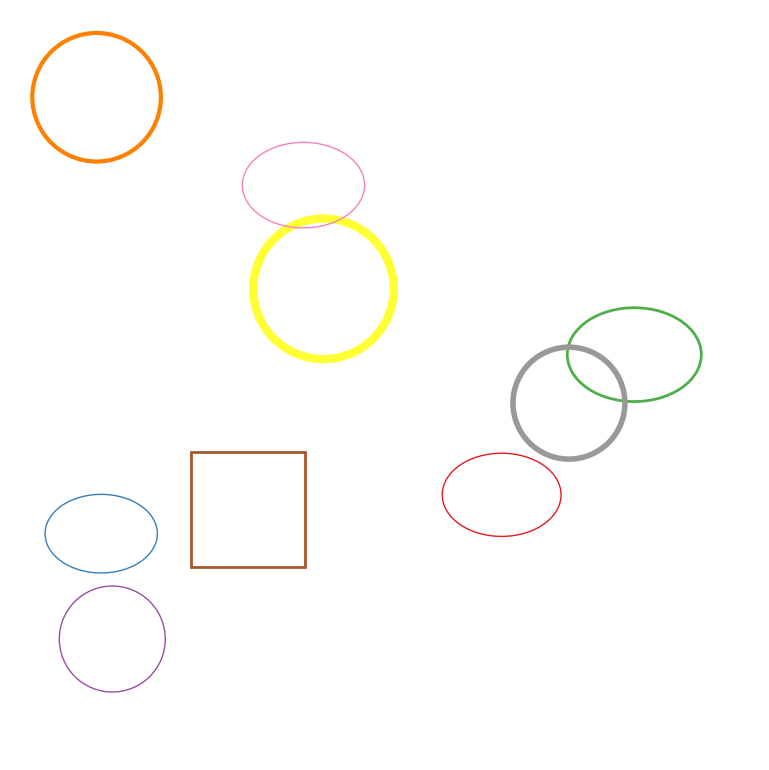[{"shape": "oval", "thickness": 0.5, "radius": 0.39, "center": [0.651, 0.357]}, {"shape": "oval", "thickness": 0.5, "radius": 0.36, "center": [0.131, 0.307]}, {"shape": "oval", "thickness": 1, "radius": 0.44, "center": [0.824, 0.539]}, {"shape": "circle", "thickness": 0.5, "radius": 0.34, "center": [0.146, 0.17]}, {"shape": "circle", "thickness": 1.5, "radius": 0.42, "center": [0.125, 0.874]}, {"shape": "circle", "thickness": 3, "radius": 0.46, "center": [0.42, 0.625]}, {"shape": "square", "thickness": 1, "radius": 0.37, "center": [0.322, 0.338]}, {"shape": "oval", "thickness": 0.5, "radius": 0.4, "center": [0.394, 0.76]}, {"shape": "circle", "thickness": 2, "radius": 0.36, "center": [0.739, 0.476]}]